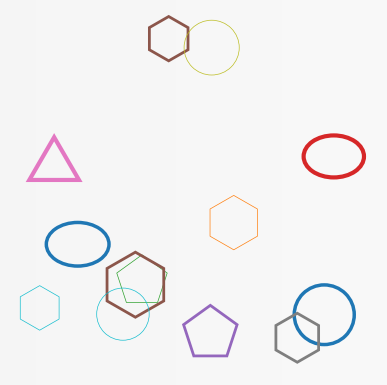[{"shape": "oval", "thickness": 2.5, "radius": 0.4, "center": [0.2, 0.366]}, {"shape": "circle", "thickness": 2.5, "radius": 0.39, "center": [0.837, 0.183]}, {"shape": "hexagon", "thickness": 0.5, "radius": 0.35, "center": [0.603, 0.422]}, {"shape": "pentagon", "thickness": 0.5, "radius": 0.34, "center": [0.366, 0.27]}, {"shape": "oval", "thickness": 3, "radius": 0.39, "center": [0.861, 0.594]}, {"shape": "pentagon", "thickness": 2, "radius": 0.36, "center": [0.543, 0.134]}, {"shape": "hexagon", "thickness": 2, "radius": 0.42, "center": [0.349, 0.261]}, {"shape": "hexagon", "thickness": 2, "radius": 0.29, "center": [0.435, 0.9]}, {"shape": "triangle", "thickness": 3, "radius": 0.37, "center": [0.14, 0.57]}, {"shape": "hexagon", "thickness": 2, "radius": 0.32, "center": [0.767, 0.123]}, {"shape": "circle", "thickness": 0.5, "radius": 0.36, "center": [0.546, 0.876]}, {"shape": "circle", "thickness": 0.5, "radius": 0.34, "center": [0.317, 0.184]}, {"shape": "hexagon", "thickness": 0.5, "radius": 0.29, "center": [0.102, 0.2]}]